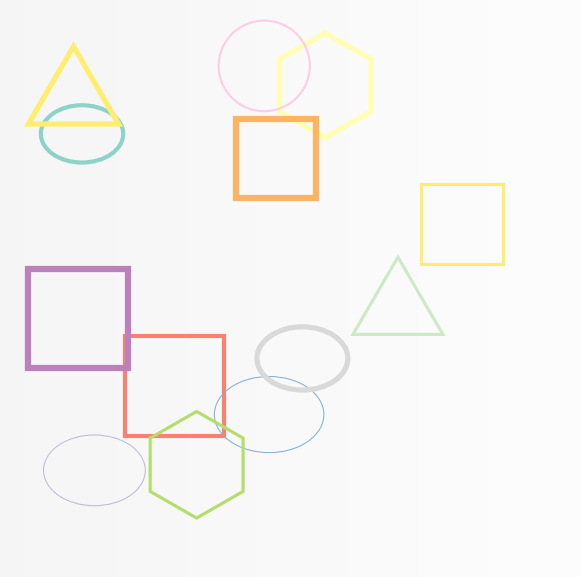[{"shape": "oval", "thickness": 2, "radius": 0.35, "center": [0.141, 0.767]}, {"shape": "hexagon", "thickness": 2.5, "radius": 0.45, "center": [0.559, 0.851]}, {"shape": "oval", "thickness": 0.5, "radius": 0.44, "center": [0.162, 0.185]}, {"shape": "square", "thickness": 2, "radius": 0.43, "center": [0.3, 0.331]}, {"shape": "oval", "thickness": 0.5, "radius": 0.47, "center": [0.463, 0.281]}, {"shape": "square", "thickness": 3, "radius": 0.34, "center": [0.475, 0.725]}, {"shape": "hexagon", "thickness": 1.5, "radius": 0.46, "center": [0.338, 0.194]}, {"shape": "circle", "thickness": 1, "radius": 0.39, "center": [0.455, 0.885]}, {"shape": "oval", "thickness": 2.5, "radius": 0.39, "center": [0.52, 0.378]}, {"shape": "square", "thickness": 3, "radius": 0.43, "center": [0.134, 0.447]}, {"shape": "triangle", "thickness": 1.5, "radius": 0.45, "center": [0.685, 0.465]}, {"shape": "triangle", "thickness": 2.5, "radius": 0.45, "center": [0.126, 0.829]}, {"shape": "square", "thickness": 1.5, "radius": 0.35, "center": [0.795, 0.611]}]